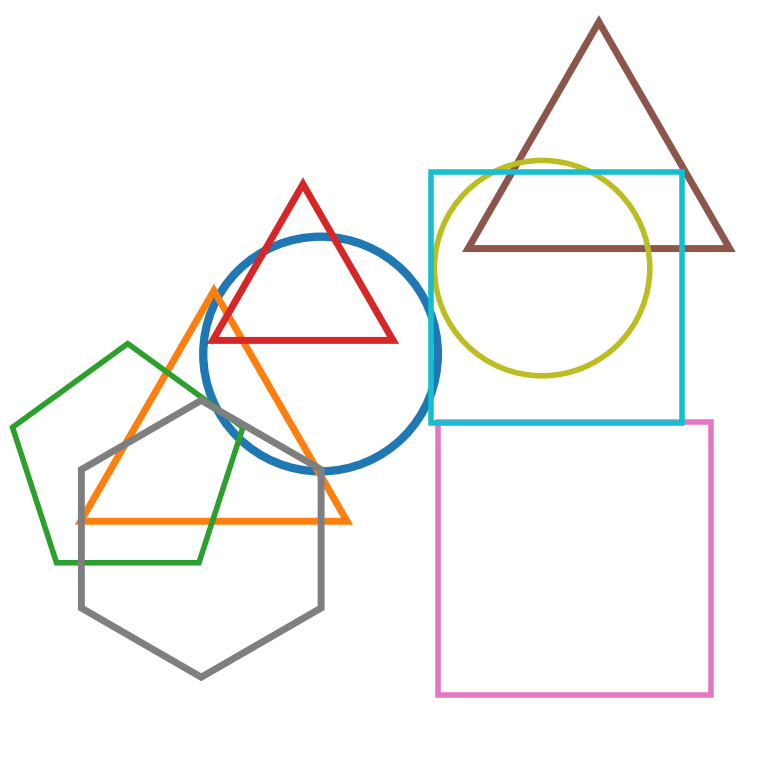[{"shape": "circle", "thickness": 3, "radius": 0.76, "center": [0.416, 0.54]}, {"shape": "triangle", "thickness": 2.5, "radius": 1.0, "center": [0.278, 0.423]}, {"shape": "pentagon", "thickness": 2, "radius": 0.79, "center": [0.166, 0.396]}, {"shape": "triangle", "thickness": 2.5, "radius": 0.68, "center": [0.393, 0.626]}, {"shape": "triangle", "thickness": 2.5, "radius": 0.98, "center": [0.778, 0.775]}, {"shape": "square", "thickness": 2, "radius": 0.89, "center": [0.746, 0.275]}, {"shape": "hexagon", "thickness": 2.5, "radius": 0.9, "center": [0.261, 0.3]}, {"shape": "circle", "thickness": 2, "radius": 0.7, "center": [0.704, 0.652]}, {"shape": "square", "thickness": 2, "radius": 0.82, "center": [0.722, 0.613]}]